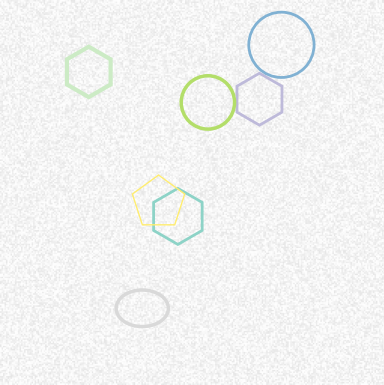[{"shape": "hexagon", "thickness": 2, "radius": 0.36, "center": [0.462, 0.438]}, {"shape": "hexagon", "thickness": 2, "radius": 0.34, "center": [0.674, 0.742]}, {"shape": "circle", "thickness": 2, "radius": 0.42, "center": [0.731, 0.884]}, {"shape": "circle", "thickness": 2.5, "radius": 0.35, "center": [0.54, 0.734]}, {"shape": "oval", "thickness": 2.5, "radius": 0.34, "center": [0.369, 0.199]}, {"shape": "hexagon", "thickness": 3, "radius": 0.33, "center": [0.231, 0.813]}, {"shape": "pentagon", "thickness": 1, "radius": 0.36, "center": [0.412, 0.474]}]